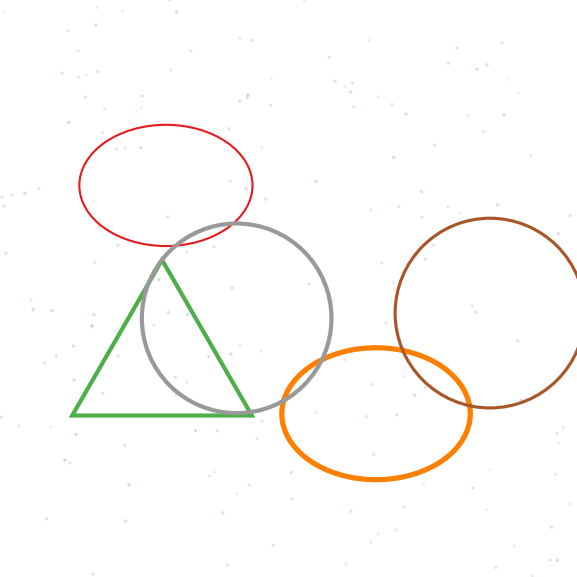[{"shape": "oval", "thickness": 1, "radius": 0.75, "center": [0.287, 0.678]}, {"shape": "triangle", "thickness": 2, "radius": 0.9, "center": [0.281, 0.369]}, {"shape": "oval", "thickness": 2.5, "radius": 0.82, "center": [0.651, 0.283]}, {"shape": "circle", "thickness": 1.5, "radius": 0.82, "center": [0.848, 0.457]}, {"shape": "circle", "thickness": 2, "radius": 0.82, "center": [0.41, 0.448]}]